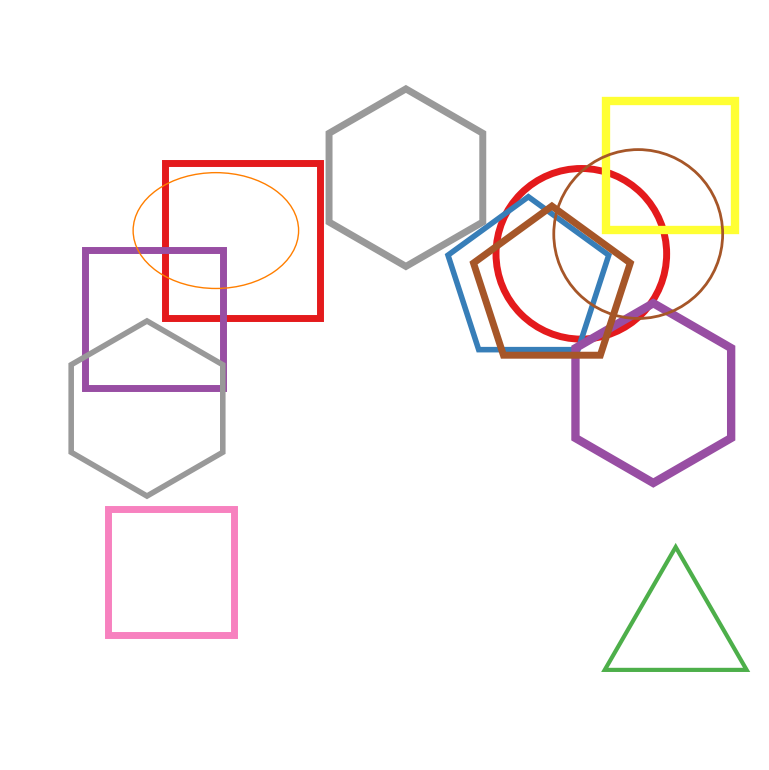[{"shape": "square", "thickness": 2.5, "radius": 0.5, "center": [0.316, 0.687]}, {"shape": "circle", "thickness": 2.5, "radius": 0.55, "center": [0.755, 0.67]}, {"shape": "pentagon", "thickness": 2, "radius": 0.55, "center": [0.686, 0.635]}, {"shape": "triangle", "thickness": 1.5, "radius": 0.53, "center": [0.878, 0.183]}, {"shape": "square", "thickness": 2.5, "radius": 0.45, "center": [0.199, 0.586]}, {"shape": "hexagon", "thickness": 3, "radius": 0.58, "center": [0.848, 0.49]}, {"shape": "oval", "thickness": 0.5, "radius": 0.54, "center": [0.28, 0.701]}, {"shape": "square", "thickness": 3, "radius": 0.42, "center": [0.87, 0.785]}, {"shape": "pentagon", "thickness": 2.5, "radius": 0.54, "center": [0.717, 0.625]}, {"shape": "circle", "thickness": 1, "radius": 0.55, "center": [0.829, 0.696]}, {"shape": "square", "thickness": 2.5, "radius": 0.41, "center": [0.222, 0.257]}, {"shape": "hexagon", "thickness": 2.5, "radius": 0.58, "center": [0.527, 0.769]}, {"shape": "hexagon", "thickness": 2, "radius": 0.57, "center": [0.191, 0.469]}]